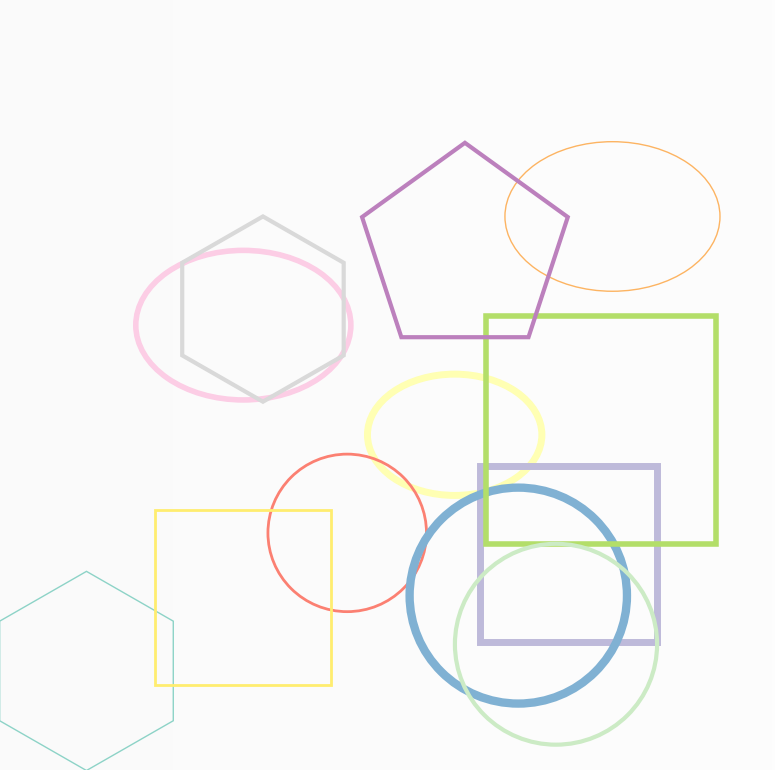[{"shape": "hexagon", "thickness": 0.5, "radius": 0.65, "center": [0.112, 0.129]}, {"shape": "oval", "thickness": 2.5, "radius": 0.56, "center": [0.587, 0.435]}, {"shape": "square", "thickness": 2.5, "radius": 0.57, "center": [0.733, 0.28]}, {"shape": "circle", "thickness": 1, "radius": 0.51, "center": [0.448, 0.308]}, {"shape": "circle", "thickness": 3, "radius": 0.7, "center": [0.669, 0.226]}, {"shape": "oval", "thickness": 0.5, "radius": 0.69, "center": [0.79, 0.719]}, {"shape": "square", "thickness": 2, "radius": 0.74, "center": [0.775, 0.442]}, {"shape": "oval", "thickness": 2, "radius": 0.69, "center": [0.314, 0.578]}, {"shape": "hexagon", "thickness": 1.5, "radius": 0.6, "center": [0.339, 0.599]}, {"shape": "pentagon", "thickness": 1.5, "radius": 0.7, "center": [0.6, 0.675]}, {"shape": "circle", "thickness": 1.5, "radius": 0.65, "center": [0.717, 0.163]}, {"shape": "square", "thickness": 1, "radius": 0.57, "center": [0.314, 0.223]}]